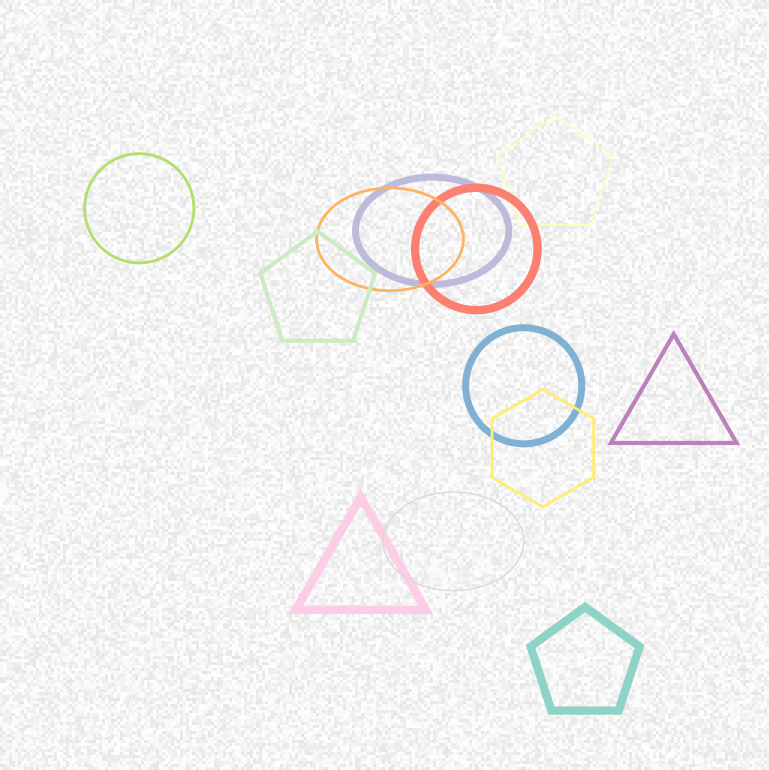[{"shape": "pentagon", "thickness": 3, "radius": 0.37, "center": [0.76, 0.137]}, {"shape": "pentagon", "thickness": 0.5, "radius": 0.39, "center": [0.721, 0.772]}, {"shape": "oval", "thickness": 2.5, "radius": 0.5, "center": [0.561, 0.7]}, {"shape": "circle", "thickness": 3, "radius": 0.4, "center": [0.619, 0.677]}, {"shape": "circle", "thickness": 2.5, "radius": 0.38, "center": [0.68, 0.499]}, {"shape": "oval", "thickness": 1, "radius": 0.48, "center": [0.506, 0.689]}, {"shape": "circle", "thickness": 1, "radius": 0.35, "center": [0.181, 0.729]}, {"shape": "triangle", "thickness": 3, "radius": 0.49, "center": [0.469, 0.257]}, {"shape": "oval", "thickness": 0.5, "radius": 0.46, "center": [0.589, 0.297]}, {"shape": "triangle", "thickness": 1.5, "radius": 0.47, "center": [0.875, 0.472]}, {"shape": "pentagon", "thickness": 1.5, "radius": 0.39, "center": [0.413, 0.621]}, {"shape": "hexagon", "thickness": 1, "radius": 0.38, "center": [0.705, 0.418]}]